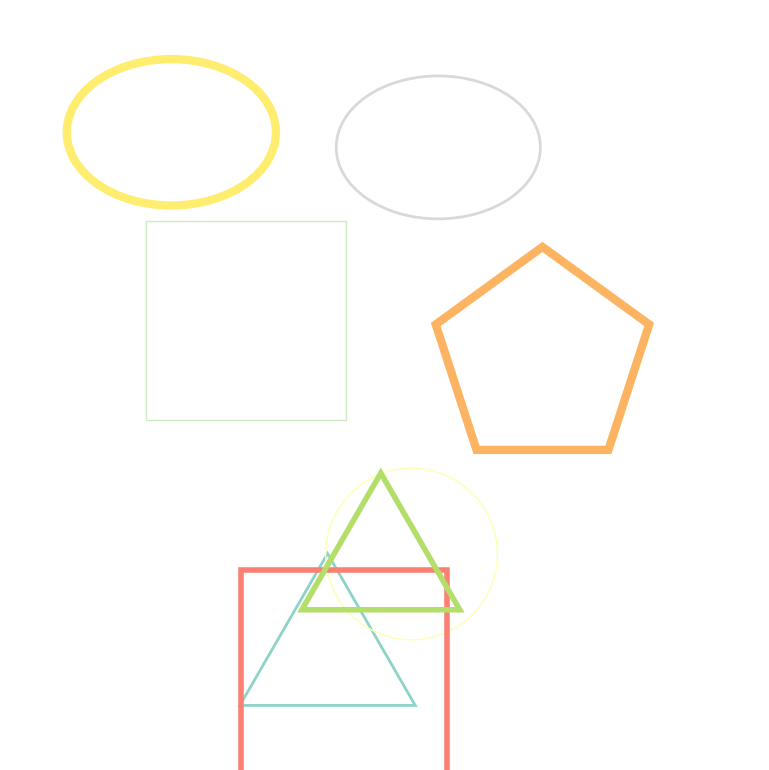[{"shape": "triangle", "thickness": 1, "radius": 0.66, "center": [0.425, 0.15]}, {"shape": "circle", "thickness": 0.5, "radius": 0.56, "center": [0.534, 0.281]}, {"shape": "square", "thickness": 2, "radius": 0.67, "center": [0.447, 0.126]}, {"shape": "pentagon", "thickness": 3, "radius": 0.73, "center": [0.704, 0.534]}, {"shape": "triangle", "thickness": 2, "radius": 0.59, "center": [0.495, 0.267]}, {"shape": "oval", "thickness": 1, "radius": 0.66, "center": [0.569, 0.809]}, {"shape": "square", "thickness": 0.5, "radius": 0.65, "center": [0.32, 0.584]}, {"shape": "oval", "thickness": 3, "radius": 0.68, "center": [0.223, 0.828]}]